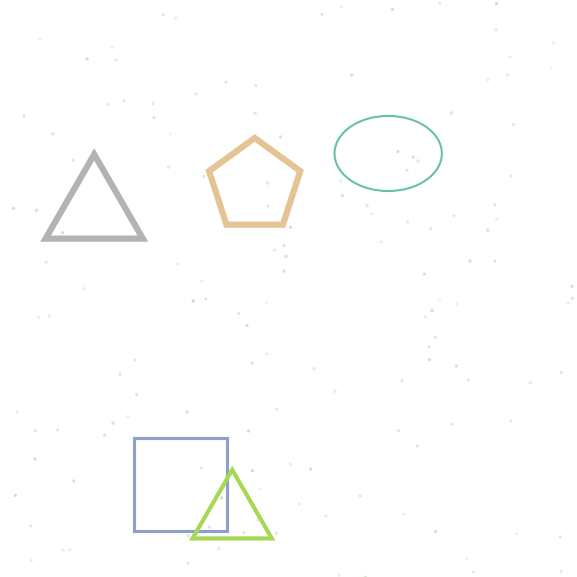[{"shape": "oval", "thickness": 1, "radius": 0.46, "center": [0.672, 0.733]}, {"shape": "square", "thickness": 1.5, "radius": 0.41, "center": [0.313, 0.16]}, {"shape": "triangle", "thickness": 2, "radius": 0.4, "center": [0.402, 0.106]}, {"shape": "pentagon", "thickness": 3, "radius": 0.42, "center": [0.441, 0.677]}, {"shape": "triangle", "thickness": 3, "radius": 0.49, "center": [0.163, 0.635]}]